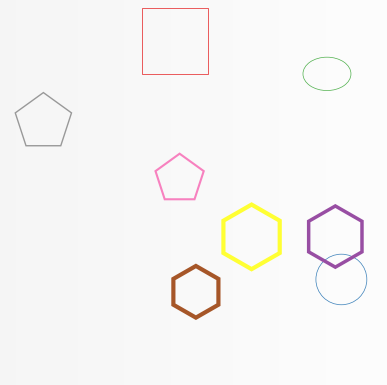[{"shape": "square", "thickness": 0.5, "radius": 0.43, "center": [0.453, 0.894]}, {"shape": "circle", "thickness": 0.5, "radius": 0.33, "center": [0.881, 0.274]}, {"shape": "oval", "thickness": 0.5, "radius": 0.31, "center": [0.844, 0.808]}, {"shape": "hexagon", "thickness": 2.5, "radius": 0.4, "center": [0.865, 0.386]}, {"shape": "hexagon", "thickness": 3, "radius": 0.42, "center": [0.649, 0.385]}, {"shape": "hexagon", "thickness": 3, "radius": 0.34, "center": [0.506, 0.242]}, {"shape": "pentagon", "thickness": 1.5, "radius": 0.33, "center": [0.464, 0.535]}, {"shape": "pentagon", "thickness": 1, "radius": 0.38, "center": [0.112, 0.683]}]